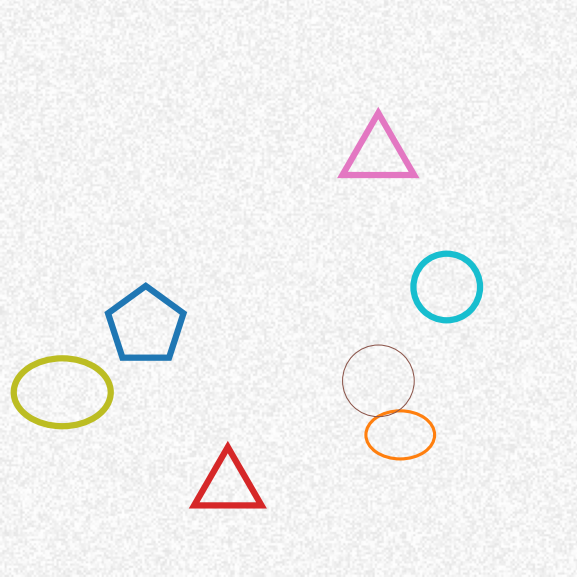[{"shape": "pentagon", "thickness": 3, "radius": 0.34, "center": [0.252, 0.435]}, {"shape": "oval", "thickness": 1.5, "radius": 0.3, "center": [0.693, 0.246]}, {"shape": "triangle", "thickness": 3, "radius": 0.34, "center": [0.394, 0.158]}, {"shape": "circle", "thickness": 0.5, "radius": 0.31, "center": [0.655, 0.34]}, {"shape": "triangle", "thickness": 3, "radius": 0.36, "center": [0.655, 0.732]}, {"shape": "oval", "thickness": 3, "radius": 0.42, "center": [0.108, 0.32]}, {"shape": "circle", "thickness": 3, "radius": 0.29, "center": [0.774, 0.502]}]